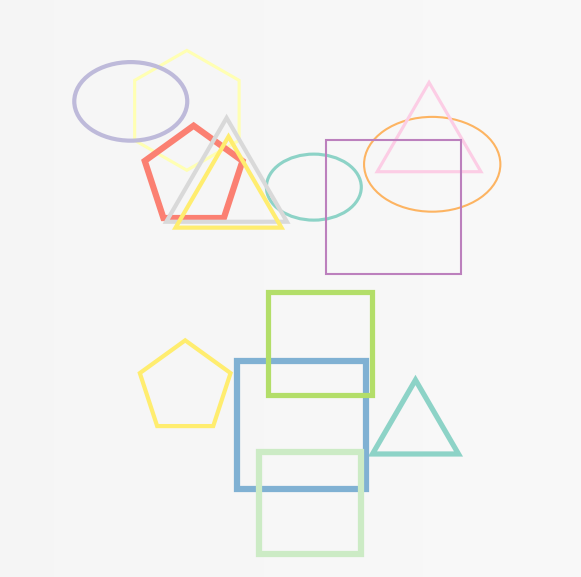[{"shape": "oval", "thickness": 1.5, "radius": 0.41, "center": [0.54, 0.675]}, {"shape": "triangle", "thickness": 2.5, "radius": 0.43, "center": [0.715, 0.256]}, {"shape": "hexagon", "thickness": 1.5, "radius": 0.52, "center": [0.322, 0.808]}, {"shape": "oval", "thickness": 2, "radius": 0.49, "center": [0.225, 0.824]}, {"shape": "pentagon", "thickness": 3, "radius": 0.44, "center": [0.333, 0.693]}, {"shape": "square", "thickness": 3, "radius": 0.56, "center": [0.519, 0.263]}, {"shape": "oval", "thickness": 1, "radius": 0.59, "center": [0.744, 0.715]}, {"shape": "square", "thickness": 2.5, "radius": 0.45, "center": [0.551, 0.405]}, {"shape": "triangle", "thickness": 1.5, "radius": 0.52, "center": [0.738, 0.753]}, {"shape": "triangle", "thickness": 2, "radius": 0.6, "center": [0.39, 0.675]}, {"shape": "square", "thickness": 1, "radius": 0.58, "center": [0.677, 0.641]}, {"shape": "square", "thickness": 3, "radius": 0.44, "center": [0.533, 0.128]}, {"shape": "pentagon", "thickness": 2, "radius": 0.41, "center": [0.319, 0.328]}, {"shape": "triangle", "thickness": 2, "radius": 0.53, "center": [0.393, 0.658]}]